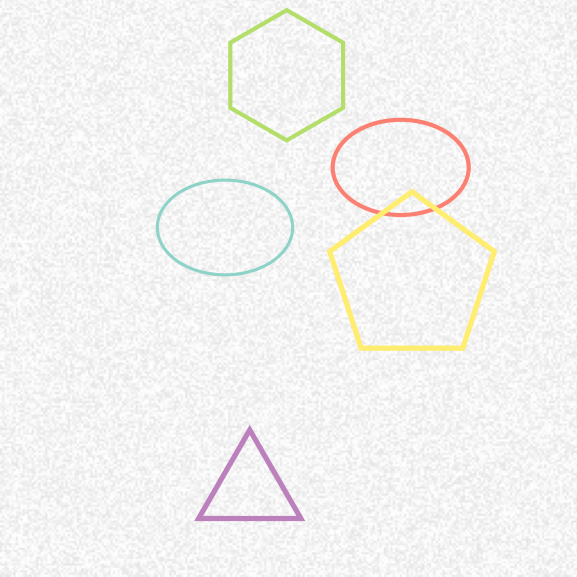[{"shape": "oval", "thickness": 1.5, "radius": 0.59, "center": [0.39, 0.605]}, {"shape": "oval", "thickness": 2, "radius": 0.59, "center": [0.694, 0.709]}, {"shape": "hexagon", "thickness": 2, "radius": 0.56, "center": [0.496, 0.869]}, {"shape": "triangle", "thickness": 2.5, "radius": 0.51, "center": [0.432, 0.152]}, {"shape": "pentagon", "thickness": 2.5, "radius": 0.75, "center": [0.713, 0.517]}]